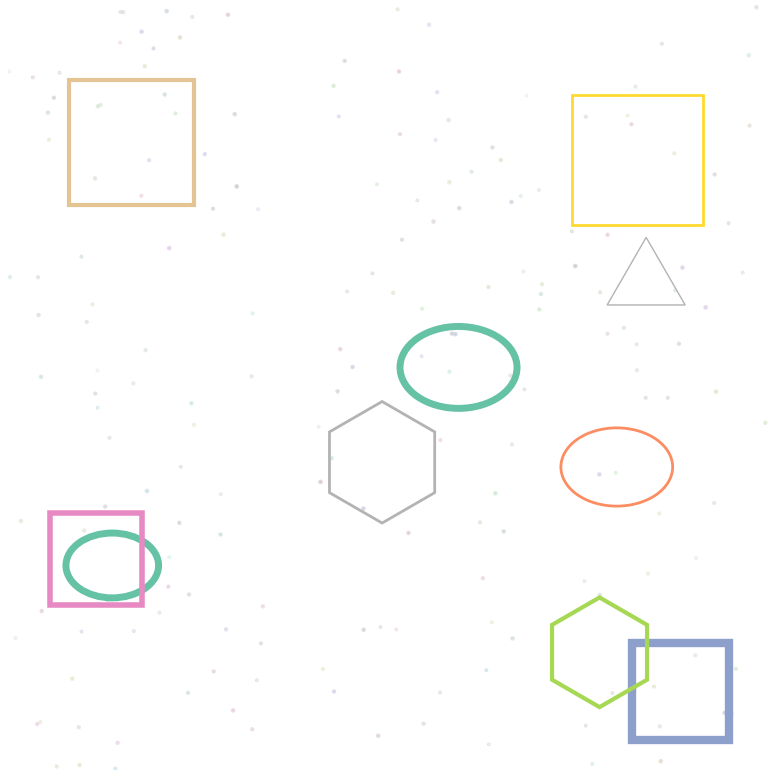[{"shape": "oval", "thickness": 2.5, "radius": 0.38, "center": [0.595, 0.523]}, {"shape": "oval", "thickness": 2.5, "radius": 0.3, "center": [0.146, 0.266]}, {"shape": "oval", "thickness": 1, "radius": 0.36, "center": [0.801, 0.394]}, {"shape": "square", "thickness": 3, "radius": 0.32, "center": [0.884, 0.102]}, {"shape": "square", "thickness": 2, "radius": 0.3, "center": [0.125, 0.274]}, {"shape": "hexagon", "thickness": 1.5, "radius": 0.36, "center": [0.779, 0.153]}, {"shape": "square", "thickness": 1, "radius": 0.42, "center": [0.827, 0.792]}, {"shape": "square", "thickness": 1.5, "radius": 0.41, "center": [0.171, 0.815]}, {"shape": "hexagon", "thickness": 1, "radius": 0.39, "center": [0.496, 0.4]}, {"shape": "triangle", "thickness": 0.5, "radius": 0.29, "center": [0.839, 0.633]}]